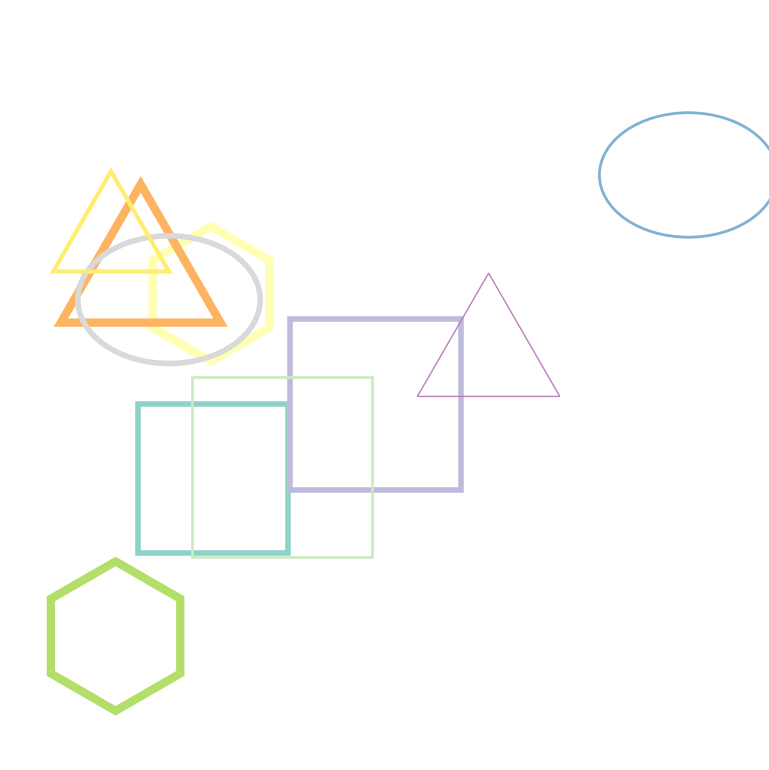[{"shape": "square", "thickness": 2, "radius": 0.48, "center": [0.277, 0.379]}, {"shape": "hexagon", "thickness": 3, "radius": 0.44, "center": [0.274, 0.618]}, {"shape": "square", "thickness": 2, "radius": 0.56, "center": [0.487, 0.474]}, {"shape": "oval", "thickness": 1, "radius": 0.58, "center": [0.894, 0.773]}, {"shape": "triangle", "thickness": 3, "radius": 0.6, "center": [0.183, 0.641]}, {"shape": "hexagon", "thickness": 3, "radius": 0.49, "center": [0.15, 0.174]}, {"shape": "oval", "thickness": 2, "radius": 0.59, "center": [0.22, 0.611]}, {"shape": "triangle", "thickness": 0.5, "radius": 0.53, "center": [0.635, 0.539]}, {"shape": "square", "thickness": 1, "radius": 0.58, "center": [0.366, 0.394]}, {"shape": "triangle", "thickness": 1.5, "radius": 0.43, "center": [0.144, 0.691]}]